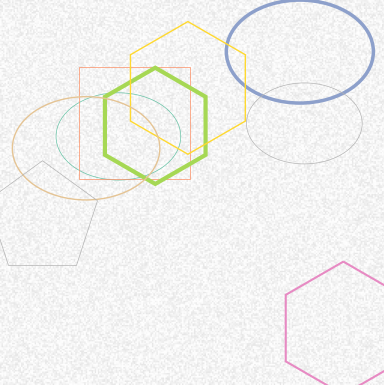[{"shape": "oval", "thickness": 0.5, "radius": 0.81, "center": [0.308, 0.646]}, {"shape": "square", "thickness": 0.5, "radius": 0.73, "center": [0.349, 0.68]}, {"shape": "oval", "thickness": 2.5, "radius": 0.96, "center": [0.779, 0.866]}, {"shape": "hexagon", "thickness": 1.5, "radius": 0.86, "center": [0.892, 0.148]}, {"shape": "hexagon", "thickness": 3, "radius": 0.75, "center": [0.403, 0.673]}, {"shape": "hexagon", "thickness": 1, "radius": 0.86, "center": [0.488, 0.772]}, {"shape": "oval", "thickness": 1, "radius": 0.96, "center": [0.224, 0.615]}, {"shape": "pentagon", "thickness": 0.5, "radius": 0.75, "center": [0.11, 0.432]}, {"shape": "oval", "thickness": 0.5, "radius": 0.75, "center": [0.79, 0.679]}]